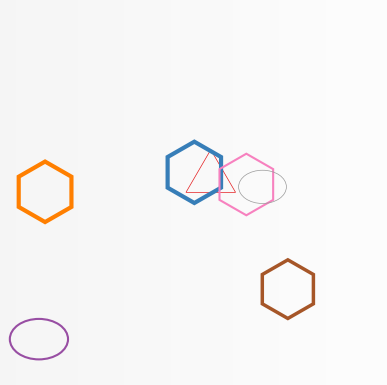[{"shape": "triangle", "thickness": 0.5, "radius": 0.37, "center": [0.544, 0.537]}, {"shape": "hexagon", "thickness": 3, "radius": 0.4, "center": [0.502, 0.552]}, {"shape": "oval", "thickness": 1.5, "radius": 0.38, "center": [0.1, 0.119]}, {"shape": "hexagon", "thickness": 3, "radius": 0.39, "center": [0.116, 0.502]}, {"shape": "hexagon", "thickness": 2.5, "radius": 0.38, "center": [0.743, 0.249]}, {"shape": "hexagon", "thickness": 1.5, "radius": 0.4, "center": [0.636, 0.521]}, {"shape": "oval", "thickness": 0.5, "radius": 0.31, "center": [0.677, 0.515]}]